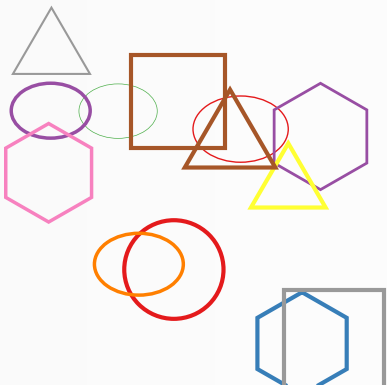[{"shape": "circle", "thickness": 3, "radius": 0.64, "center": [0.449, 0.3]}, {"shape": "oval", "thickness": 1, "radius": 0.61, "center": [0.621, 0.665]}, {"shape": "hexagon", "thickness": 3, "radius": 0.67, "center": [0.78, 0.108]}, {"shape": "oval", "thickness": 0.5, "radius": 0.51, "center": [0.305, 0.711]}, {"shape": "hexagon", "thickness": 2, "radius": 0.69, "center": [0.827, 0.646]}, {"shape": "oval", "thickness": 2.5, "radius": 0.51, "center": [0.131, 0.713]}, {"shape": "oval", "thickness": 2.5, "radius": 0.57, "center": [0.358, 0.314]}, {"shape": "triangle", "thickness": 3, "radius": 0.56, "center": [0.744, 0.517]}, {"shape": "square", "thickness": 3, "radius": 0.61, "center": [0.46, 0.736]}, {"shape": "triangle", "thickness": 3, "radius": 0.67, "center": [0.594, 0.632]}, {"shape": "hexagon", "thickness": 2.5, "radius": 0.64, "center": [0.126, 0.551]}, {"shape": "square", "thickness": 3, "radius": 0.65, "center": [0.861, 0.119]}, {"shape": "triangle", "thickness": 1.5, "radius": 0.57, "center": [0.133, 0.865]}]